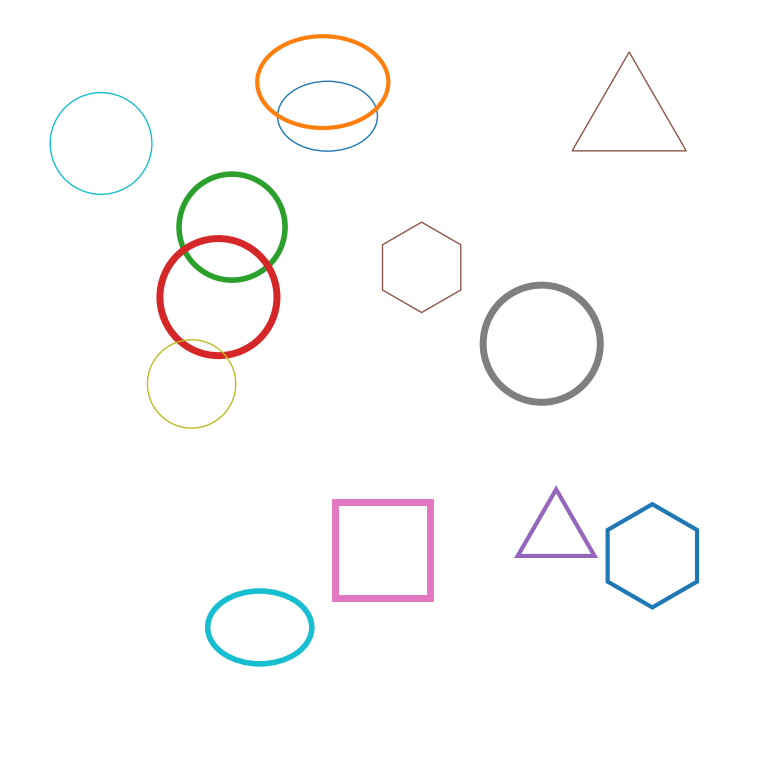[{"shape": "oval", "thickness": 0.5, "radius": 0.32, "center": [0.425, 0.849]}, {"shape": "hexagon", "thickness": 1.5, "radius": 0.34, "center": [0.847, 0.278]}, {"shape": "oval", "thickness": 1.5, "radius": 0.43, "center": [0.419, 0.893]}, {"shape": "circle", "thickness": 2, "radius": 0.34, "center": [0.301, 0.705]}, {"shape": "circle", "thickness": 2.5, "radius": 0.38, "center": [0.284, 0.614]}, {"shape": "triangle", "thickness": 1.5, "radius": 0.29, "center": [0.722, 0.307]}, {"shape": "hexagon", "thickness": 0.5, "radius": 0.29, "center": [0.548, 0.653]}, {"shape": "triangle", "thickness": 0.5, "radius": 0.43, "center": [0.817, 0.847]}, {"shape": "square", "thickness": 2.5, "radius": 0.31, "center": [0.497, 0.286]}, {"shape": "circle", "thickness": 2.5, "radius": 0.38, "center": [0.704, 0.554]}, {"shape": "circle", "thickness": 0.5, "radius": 0.29, "center": [0.249, 0.501]}, {"shape": "oval", "thickness": 2, "radius": 0.34, "center": [0.337, 0.185]}, {"shape": "circle", "thickness": 0.5, "radius": 0.33, "center": [0.131, 0.814]}]